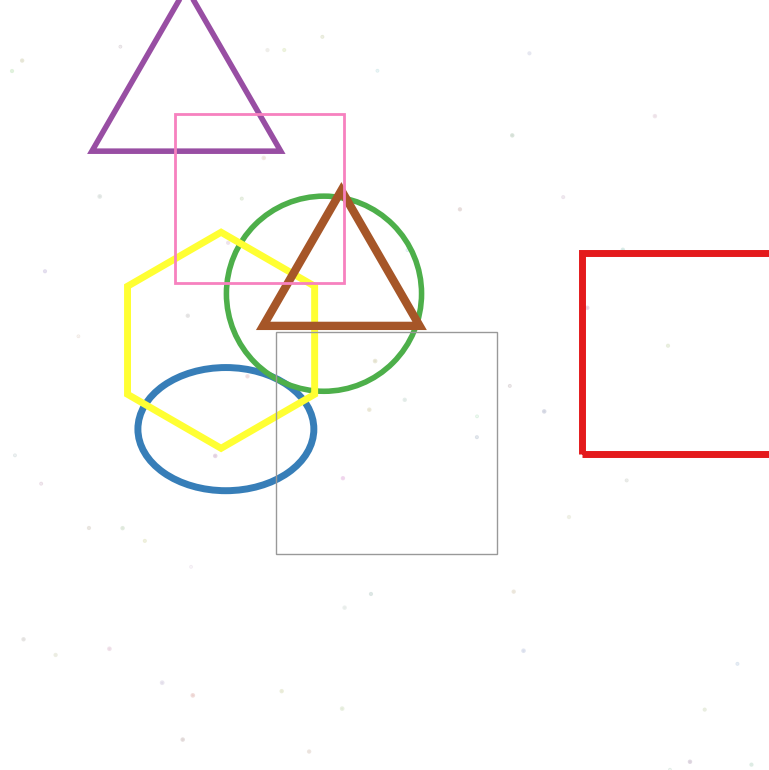[{"shape": "square", "thickness": 2.5, "radius": 0.65, "center": [0.886, 0.541]}, {"shape": "oval", "thickness": 2.5, "radius": 0.57, "center": [0.293, 0.443]}, {"shape": "circle", "thickness": 2, "radius": 0.63, "center": [0.421, 0.619]}, {"shape": "triangle", "thickness": 2, "radius": 0.71, "center": [0.242, 0.874]}, {"shape": "hexagon", "thickness": 2.5, "radius": 0.7, "center": [0.287, 0.558]}, {"shape": "triangle", "thickness": 3, "radius": 0.59, "center": [0.443, 0.635]}, {"shape": "square", "thickness": 1, "radius": 0.55, "center": [0.337, 0.742]}, {"shape": "square", "thickness": 0.5, "radius": 0.72, "center": [0.502, 0.425]}]